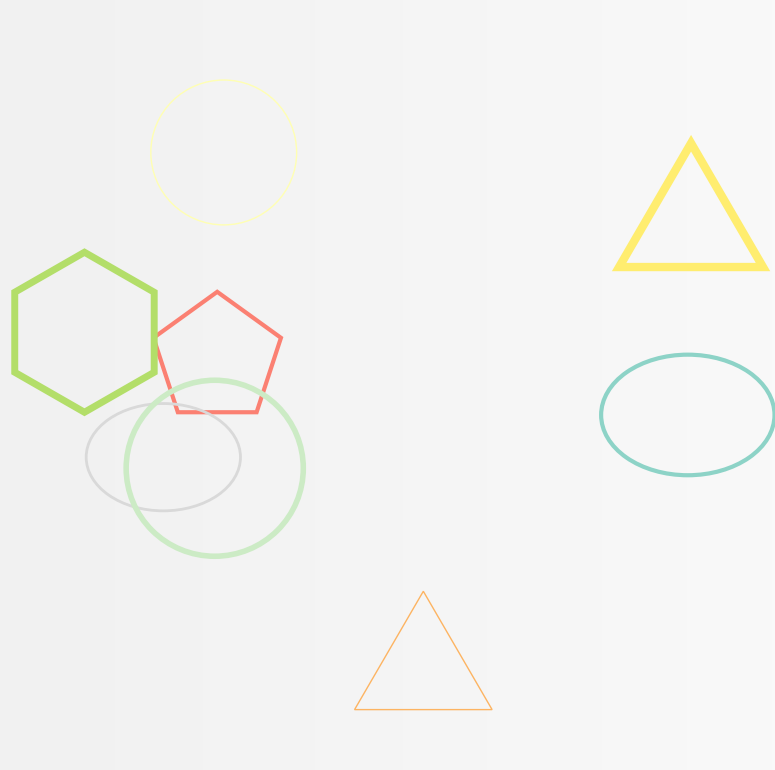[{"shape": "oval", "thickness": 1.5, "radius": 0.56, "center": [0.887, 0.461]}, {"shape": "circle", "thickness": 0.5, "radius": 0.47, "center": [0.289, 0.802]}, {"shape": "pentagon", "thickness": 1.5, "radius": 0.43, "center": [0.28, 0.535]}, {"shape": "triangle", "thickness": 0.5, "radius": 0.51, "center": [0.546, 0.13]}, {"shape": "hexagon", "thickness": 2.5, "radius": 0.52, "center": [0.109, 0.569]}, {"shape": "oval", "thickness": 1, "radius": 0.5, "center": [0.211, 0.406]}, {"shape": "circle", "thickness": 2, "radius": 0.57, "center": [0.277, 0.392]}, {"shape": "triangle", "thickness": 3, "radius": 0.54, "center": [0.892, 0.707]}]